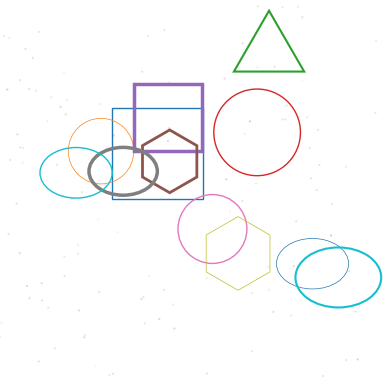[{"shape": "oval", "thickness": 0.5, "radius": 0.47, "center": [0.812, 0.315]}, {"shape": "square", "thickness": 1, "radius": 0.59, "center": [0.409, 0.601]}, {"shape": "circle", "thickness": 0.5, "radius": 0.43, "center": [0.262, 0.607]}, {"shape": "triangle", "thickness": 1.5, "radius": 0.53, "center": [0.699, 0.867]}, {"shape": "circle", "thickness": 1, "radius": 0.56, "center": [0.668, 0.656]}, {"shape": "square", "thickness": 2.5, "radius": 0.44, "center": [0.437, 0.695]}, {"shape": "hexagon", "thickness": 2, "radius": 0.41, "center": [0.441, 0.581]}, {"shape": "circle", "thickness": 1, "radius": 0.45, "center": [0.552, 0.405]}, {"shape": "oval", "thickness": 2.5, "radius": 0.44, "center": [0.32, 0.555]}, {"shape": "hexagon", "thickness": 0.5, "radius": 0.48, "center": [0.618, 0.342]}, {"shape": "oval", "thickness": 1.5, "radius": 0.56, "center": [0.879, 0.279]}, {"shape": "oval", "thickness": 1, "radius": 0.47, "center": [0.198, 0.551]}]